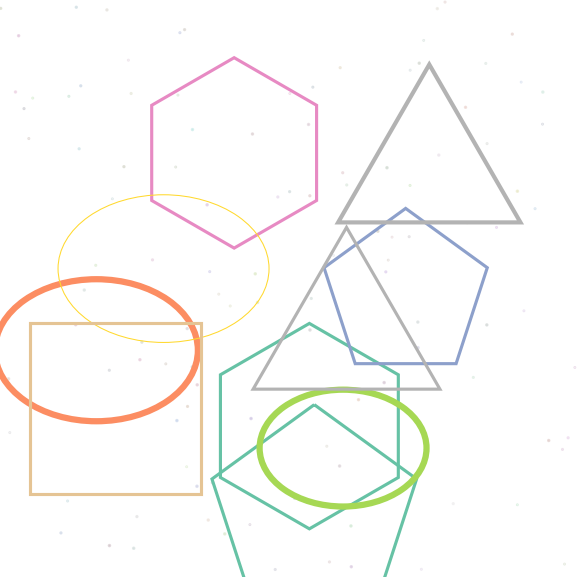[{"shape": "hexagon", "thickness": 1.5, "radius": 0.89, "center": [0.536, 0.261]}, {"shape": "pentagon", "thickness": 1.5, "radius": 0.93, "center": [0.544, 0.112]}, {"shape": "oval", "thickness": 3, "radius": 0.88, "center": [0.167, 0.393]}, {"shape": "pentagon", "thickness": 1.5, "radius": 0.74, "center": [0.702, 0.49]}, {"shape": "hexagon", "thickness": 1.5, "radius": 0.82, "center": [0.405, 0.734]}, {"shape": "oval", "thickness": 3, "radius": 0.72, "center": [0.594, 0.223]}, {"shape": "oval", "thickness": 0.5, "radius": 0.91, "center": [0.283, 0.534]}, {"shape": "square", "thickness": 1.5, "radius": 0.74, "center": [0.2, 0.292]}, {"shape": "triangle", "thickness": 2, "radius": 0.91, "center": [0.743, 0.705]}, {"shape": "triangle", "thickness": 1.5, "radius": 0.93, "center": [0.6, 0.419]}]